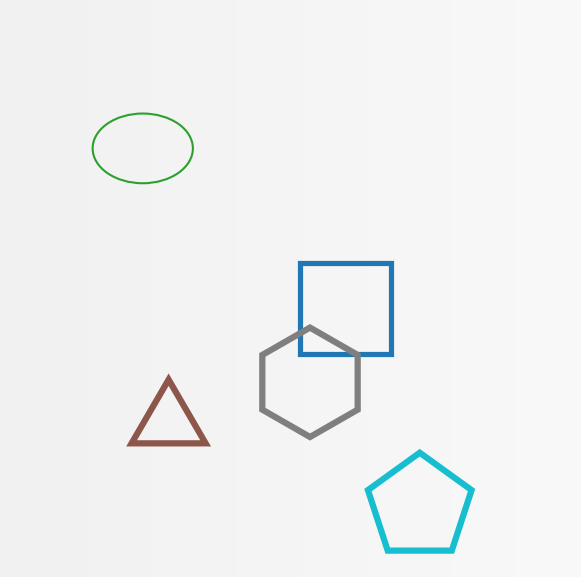[{"shape": "square", "thickness": 2.5, "radius": 0.39, "center": [0.595, 0.465]}, {"shape": "oval", "thickness": 1, "radius": 0.43, "center": [0.246, 0.742]}, {"shape": "triangle", "thickness": 3, "radius": 0.37, "center": [0.29, 0.268]}, {"shape": "hexagon", "thickness": 3, "radius": 0.47, "center": [0.533, 0.337]}, {"shape": "pentagon", "thickness": 3, "radius": 0.47, "center": [0.722, 0.122]}]